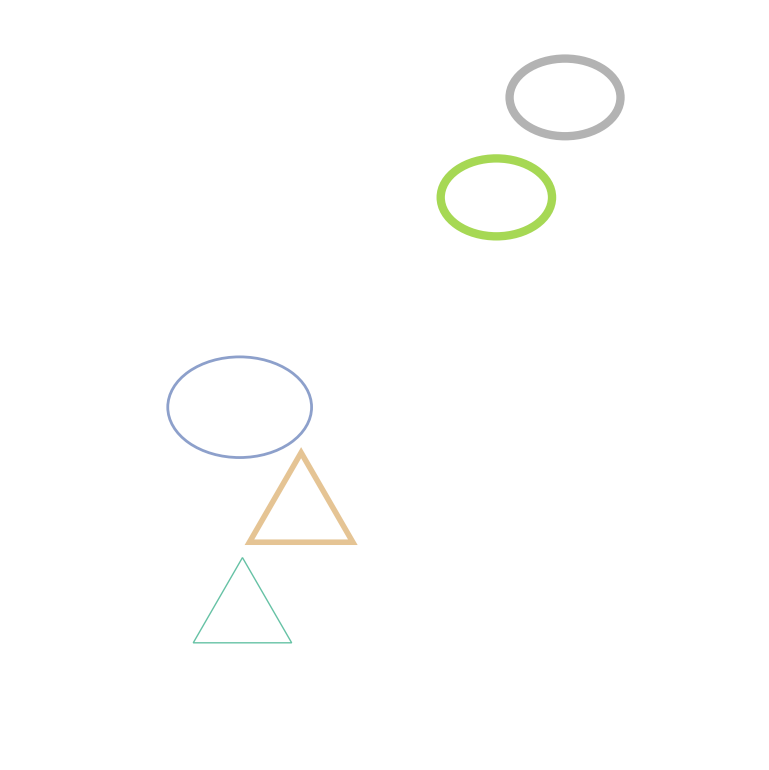[{"shape": "triangle", "thickness": 0.5, "radius": 0.37, "center": [0.315, 0.202]}, {"shape": "oval", "thickness": 1, "radius": 0.47, "center": [0.311, 0.471]}, {"shape": "oval", "thickness": 3, "radius": 0.36, "center": [0.645, 0.744]}, {"shape": "triangle", "thickness": 2, "radius": 0.39, "center": [0.391, 0.335]}, {"shape": "oval", "thickness": 3, "radius": 0.36, "center": [0.734, 0.873]}]